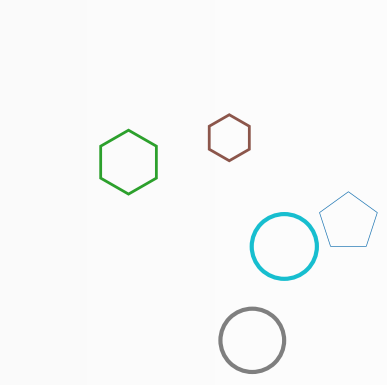[{"shape": "pentagon", "thickness": 0.5, "radius": 0.39, "center": [0.899, 0.424]}, {"shape": "hexagon", "thickness": 2, "radius": 0.41, "center": [0.332, 0.579]}, {"shape": "hexagon", "thickness": 2, "radius": 0.3, "center": [0.592, 0.642]}, {"shape": "circle", "thickness": 3, "radius": 0.41, "center": [0.651, 0.116]}, {"shape": "circle", "thickness": 3, "radius": 0.42, "center": [0.734, 0.36]}]